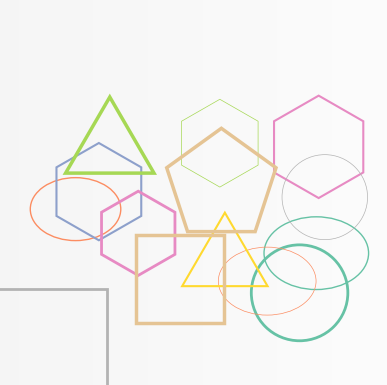[{"shape": "oval", "thickness": 1, "radius": 0.67, "center": [0.816, 0.342]}, {"shape": "circle", "thickness": 2, "radius": 0.62, "center": [0.773, 0.239]}, {"shape": "oval", "thickness": 0.5, "radius": 0.63, "center": [0.69, 0.27]}, {"shape": "oval", "thickness": 1, "radius": 0.58, "center": [0.195, 0.457]}, {"shape": "hexagon", "thickness": 1.5, "radius": 0.63, "center": [0.255, 0.502]}, {"shape": "hexagon", "thickness": 1.5, "radius": 0.66, "center": [0.822, 0.619]}, {"shape": "hexagon", "thickness": 2, "radius": 0.55, "center": [0.357, 0.394]}, {"shape": "hexagon", "thickness": 0.5, "radius": 0.57, "center": [0.567, 0.628]}, {"shape": "triangle", "thickness": 2.5, "radius": 0.66, "center": [0.283, 0.616]}, {"shape": "triangle", "thickness": 1.5, "radius": 0.64, "center": [0.58, 0.32]}, {"shape": "square", "thickness": 2.5, "radius": 0.57, "center": [0.464, 0.276]}, {"shape": "pentagon", "thickness": 2.5, "radius": 0.74, "center": [0.571, 0.518]}, {"shape": "square", "thickness": 2, "radius": 0.73, "center": [0.129, 0.103]}, {"shape": "circle", "thickness": 0.5, "radius": 0.55, "center": [0.838, 0.488]}]